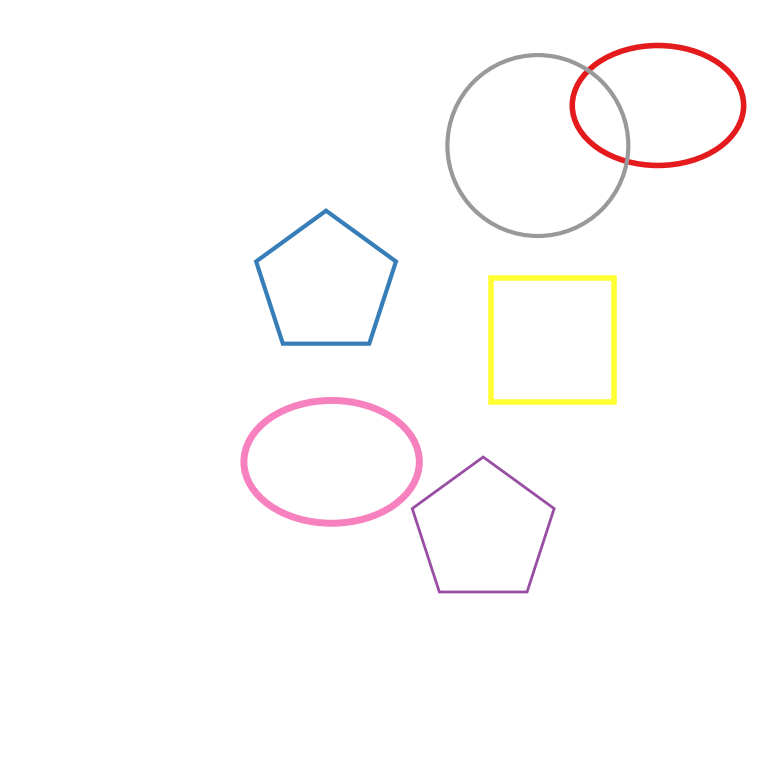[{"shape": "oval", "thickness": 2, "radius": 0.56, "center": [0.854, 0.863]}, {"shape": "pentagon", "thickness": 1.5, "radius": 0.48, "center": [0.423, 0.631]}, {"shape": "pentagon", "thickness": 1, "radius": 0.48, "center": [0.628, 0.31]}, {"shape": "square", "thickness": 2, "radius": 0.4, "center": [0.717, 0.558]}, {"shape": "oval", "thickness": 2.5, "radius": 0.57, "center": [0.431, 0.4]}, {"shape": "circle", "thickness": 1.5, "radius": 0.59, "center": [0.698, 0.811]}]